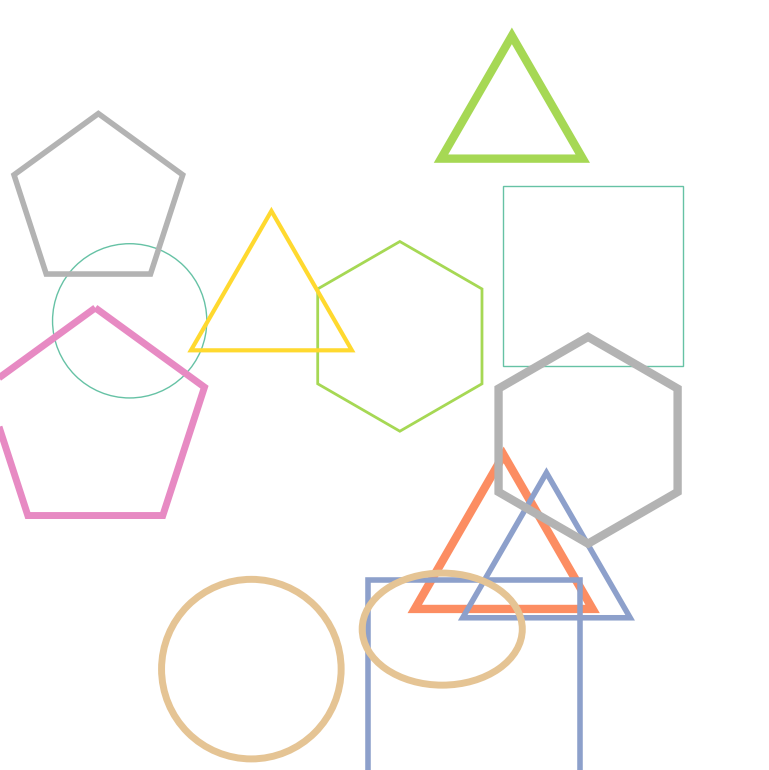[{"shape": "square", "thickness": 0.5, "radius": 0.58, "center": [0.77, 0.642]}, {"shape": "circle", "thickness": 0.5, "radius": 0.5, "center": [0.168, 0.583]}, {"shape": "triangle", "thickness": 3, "radius": 0.67, "center": [0.654, 0.276]}, {"shape": "triangle", "thickness": 2, "radius": 0.63, "center": [0.71, 0.26]}, {"shape": "square", "thickness": 2, "radius": 0.69, "center": [0.616, 0.109]}, {"shape": "pentagon", "thickness": 2.5, "radius": 0.75, "center": [0.124, 0.451]}, {"shape": "triangle", "thickness": 3, "radius": 0.53, "center": [0.665, 0.847]}, {"shape": "hexagon", "thickness": 1, "radius": 0.62, "center": [0.519, 0.563]}, {"shape": "triangle", "thickness": 1.5, "radius": 0.6, "center": [0.352, 0.605]}, {"shape": "circle", "thickness": 2.5, "radius": 0.58, "center": [0.326, 0.131]}, {"shape": "oval", "thickness": 2.5, "radius": 0.52, "center": [0.574, 0.183]}, {"shape": "pentagon", "thickness": 2, "radius": 0.58, "center": [0.128, 0.737]}, {"shape": "hexagon", "thickness": 3, "radius": 0.67, "center": [0.764, 0.428]}]